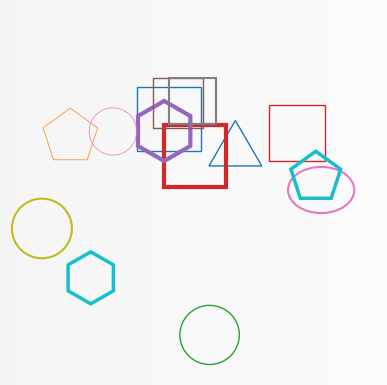[{"shape": "square", "thickness": 1, "radius": 0.41, "center": [0.435, 0.691]}, {"shape": "triangle", "thickness": 1, "radius": 0.39, "center": [0.607, 0.608]}, {"shape": "pentagon", "thickness": 0.5, "radius": 0.37, "center": [0.181, 0.645]}, {"shape": "circle", "thickness": 1, "radius": 0.38, "center": [0.541, 0.13]}, {"shape": "square", "thickness": 3, "radius": 0.4, "center": [0.504, 0.595]}, {"shape": "square", "thickness": 1, "radius": 0.36, "center": [0.766, 0.655]}, {"shape": "hexagon", "thickness": 3, "radius": 0.39, "center": [0.424, 0.66]}, {"shape": "square", "thickness": 1, "radius": 0.33, "center": [0.46, 0.733]}, {"shape": "circle", "thickness": 0.5, "radius": 0.31, "center": [0.291, 0.659]}, {"shape": "oval", "thickness": 1.5, "radius": 0.43, "center": [0.829, 0.507]}, {"shape": "square", "thickness": 1.5, "radius": 0.3, "center": [0.497, 0.737]}, {"shape": "circle", "thickness": 1.5, "radius": 0.39, "center": [0.108, 0.407]}, {"shape": "hexagon", "thickness": 2.5, "radius": 0.34, "center": [0.234, 0.278]}, {"shape": "pentagon", "thickness": 2.5, "radius": 0.34, "center": [0.815, 0.54]}]